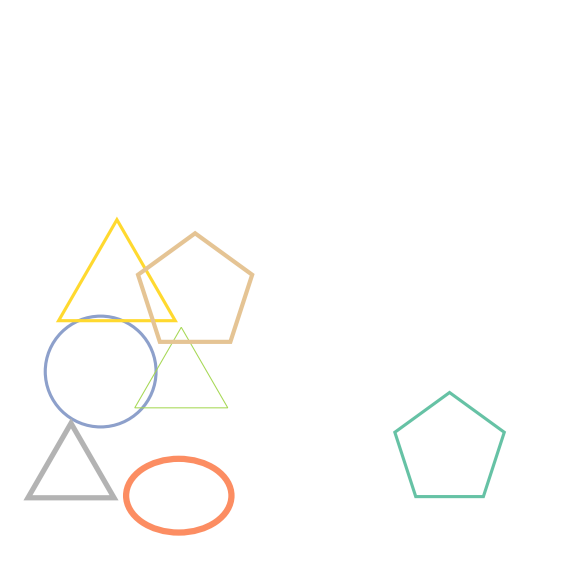[{"shape": "pentagon", "thickness": 1.5, "radius": 0.5, "center": [0.778, 0.22]}, {"shape": "oval", "thickness": 3, "radius": 0.46, "center": [0.31, 0.141]}, {"shape": "circle", "thickness": 1.5, "radius": 0.48, "center": [0.174, 0.356]}, {"shape": "triangle", "thickness": 0.5, "radius": 0.46, "center": [0.314, 0.339]}, {"shape": "triangle", "thickness": 1.5, "radius": 0.58, "center": [0.202, 0.502]}, {"shape": "pentagon", "thickness": 2, "radius": 0.52, "center": [0.338, 0.491]}, {"shape": "triangle", "thickness": 2.5, "radius": 0.43, "center": [0.123, 0.18]}]